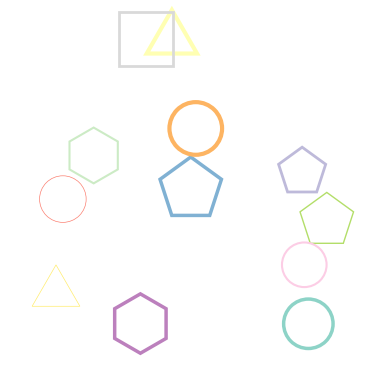[{"shape": "circle", "thickness": 2.5, "radius": 0.32, "center": [0.801, 0.159]}, {"shape": "triangle", "thickness": 3, "radius": 0.38, "center": [0.446, 0.899]}, {"shape": "pentagon", "thickness": 2, "radius": 0.32, "center": [0.785, 0.553]}, {"shape": "circle", "thickness": 0.5, "radius": 0.3, "center": [0.163, 0.483]}, {"shape": "pentagon", "thickness": 2.5, "radius": 0.42, "center": [0.495, 0.508]}, {"shape": "circle", "thickness": 3, "radius": 0.34, "center": [0.508, 0.666]}, {"shape": "pentagon", "thickness": 1, "radius": 0.37, "center": [0.849, 0.427]}, {"shape": "circle", "thickness": 1.5, "radius": 0.29, "center": [0.79, 0.312]}, {"shape": "square", "thickness": 2, "radius": 0.35, "center": [0.379, 0.899]}, {"shape": "hexagon", "thickness": 2.5, "radius": 0.39, "center": [0.365, 0.16]}, {"shape": "hexagon", "thickness": 1.5, "radius": 0.36, "center": [0.243, 0.596]}, {"shape": "triangle", "thickness": 0.5, "radius": 0.36, "center": [0.145, 0.24]}]